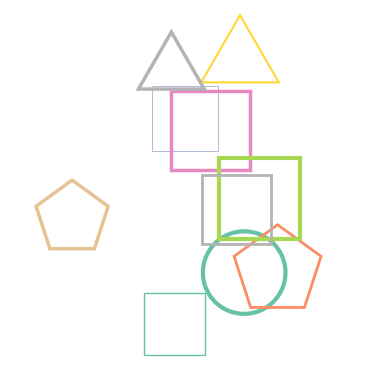[{"shape": "square", "thickness": 1, "radius": 0.4, "center": [0.454, 0.159]}, {"shape": "circle", "thickness": 3, "radius": 0.54, "center": [0.634, 0.292]}, {"shape": "pentagon", "thickness": 2, "radius": 0.59, "center": [0.721, 0.298]}, {"shape": "square", "thickness": 0.5, "radius": 0.43, "center": [0.481, 0.692]}, {"shape": "square", "thickness": 2.5, "radius": 0.51, "center": [0.546, 0.66]}, {"shape": "square", "thickness": 3, "radius": 0.52, "center": [0.674, 0.485]}, {"shape": "triangle", "thickness": 1.5, "radius": 0.58, "center": [0.623, 0.844]}, {"shape": "pentagon", "thickness": 2.5, "radius": 0.49, "center": [0.187, 0.434]}, {"shape": "triangle", "thickness": 2.5, "radius": 0.49, "center": [0.445, 0.818]}, {"shape": "square", "thickness": 2, "radius": 0.45, "center": [0.615, 0.455]}]